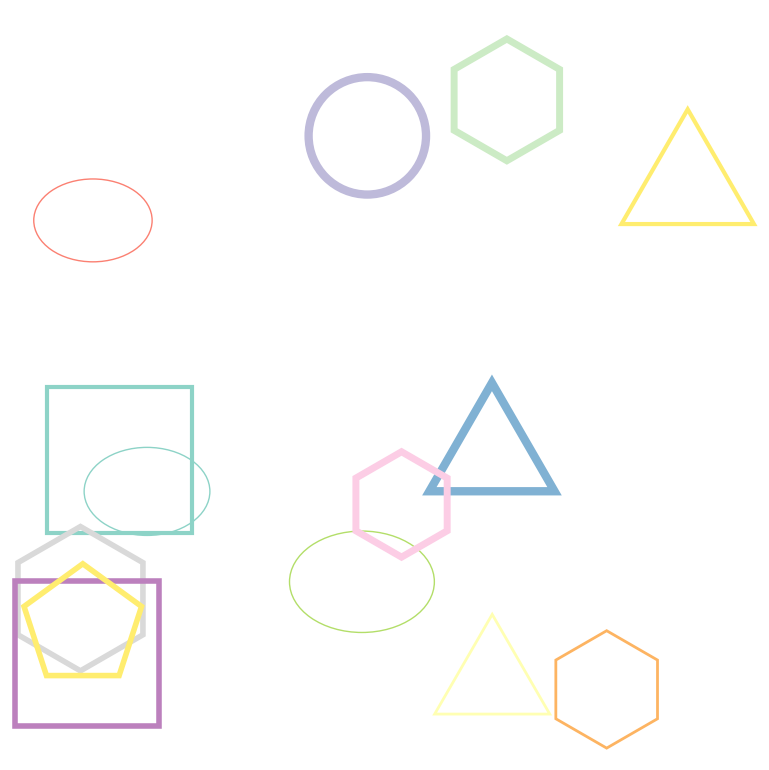[{"shape": "oval", "thickness": 0.5, "radius": 0.41, "center": [0.191, 0.362]}, {"shape": "square", "thickness": 1.5, "radius": 0.47, "center": [0.155, 0.403]}, {"shape": "triangle", "thickness": 1, "radius": 0.43, "center": [0.639, 0.116]}, {"shape": "circle", "thickness": 3, "radius": 0.38, "center": [0.477, 0.824]}, {"shape": "oval", "thickness": 0.5, "radius": 0.38, "center": [0.121, 0.714]}, {"shape": "triangle", "thickness": 3, "radius": 0.47, "center": [0.639, 0.409]}, {"shape": "hexagon", "thickness": 1, "radius": 0.38, "center": [0.788, 0.105]}, {"shape": "oval", "thickness": 0.5, "radius": 0.47, "center": [0.47, 0.244]}, {"shape": "hexagon", "thickness": 2.5, "radius": 0.34, "center": [0.521, 0.345]}, {"shape": "hexagon", "thickness": 2, "radius": 0.47, "center": [0.104, 0.222]}, {"shape": "square", "thickness": 2, "radius": 0.47, "center": [0.113, 0.151]}, {"shape": "hexagon", "thickness": 2.5, "radius": 0.4, "center": [0.658, 0.87]}, {"shape": "triangle", "thickness": 1.5, "radius": 0.5, "center": [0.893, 0.759]}, {"shape": "pentagon", "thickness": 2, "radius": 0.4, "center": [0.108, 0.188]}]